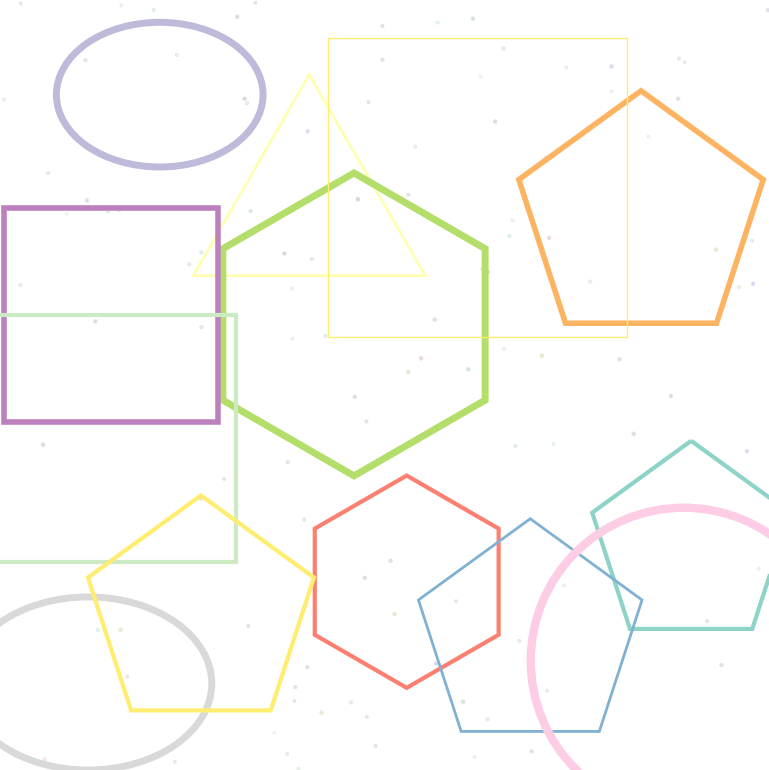[{"shape": "pentagon", "thickness": 1.5, "radius": 0.68, "center": [0.898, 0.292]}, {"shape": "triangle", "thickness": 1, "radius": 0.87, "center": [0.402, 0.729]}, {"shape": "oval", "thickness": 2.5, "radius": 0.67, "center": [0.207, 0.877]}, {"shape": "hexagon", "thickness": 1.5, "radius": 0.69, "center": [0.528, 0.245]}, {"shape": "pentagon", "thickness": 1, "radius": 0.76, "center": [0.689, 0.174]}, {"shape": "pentagon", "thickness": 2, "radius": 0.83, "center": [0.833, 0.715]}, {"shape": "hexagon", "thickness": 2.5, "radius": 0.98, "center": [0.46, 0.579]}, {"shape": "circle", "thickness": 3, "radius": 0.99, "center": [0.888, 0.142]}, {"shape": "oval", "thickness": 2.5, "radius": 0.8, "center": [0.114, 0.112]}, {"shape": "square", "thickness": 2, "radius": 0.69, "center": [0.144, 0.591]}, {"shape": "square", "thickness": 1.5, "radius": 0.8, "center": [0.146, 0.43]}, {"shape": "square", "thickness": 0.5, "radius": 0.97, "center": [0.62, 0.756]}, {"shape": "pentagon", "thickness": 1.5, "radius": 0.77, "center": [0.261, 0.202]}]